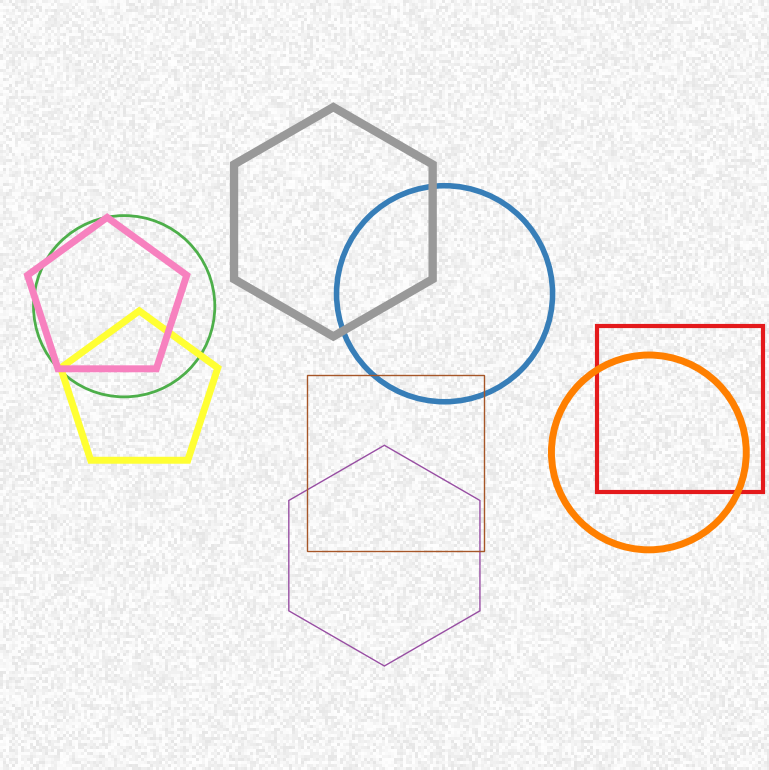[{"shape": "square", "thickness": 1.5, "radius": 0.54, "center": [0.883, 0.468]}, {"shape": "circle", "thickness": 2, "radius": 0.7, "center": [0.577, 0.619]}, {"shape": "circle", "thickness": 1, "radius": 0.59, "center": [0.161, 0.602]}, {"shape": "hexagon", "thickness": 0.5, "radius": 0.72, "center": [0.499, 0.278]}, {"shape": "circle", "thickness": 2.5, "radius": 0.63, "center": [0.843, 0.412]}, {"shape": "pentagon", "thickness": 2.5, "radius": 0.54, "center": [0.181, 0.489]}, {"shape": "square", "thickness": 0.5, "radius": 0.57, "center": [0.514, 0.398]}, {"shape": "pentagon", "thickness": 2.5, "radius": 0.54, "center": [0.139, 0.609]}, {"shape": "hexagon", "thickness": 3, "radius": 0.74, "center": [0.433, 0.712]}]